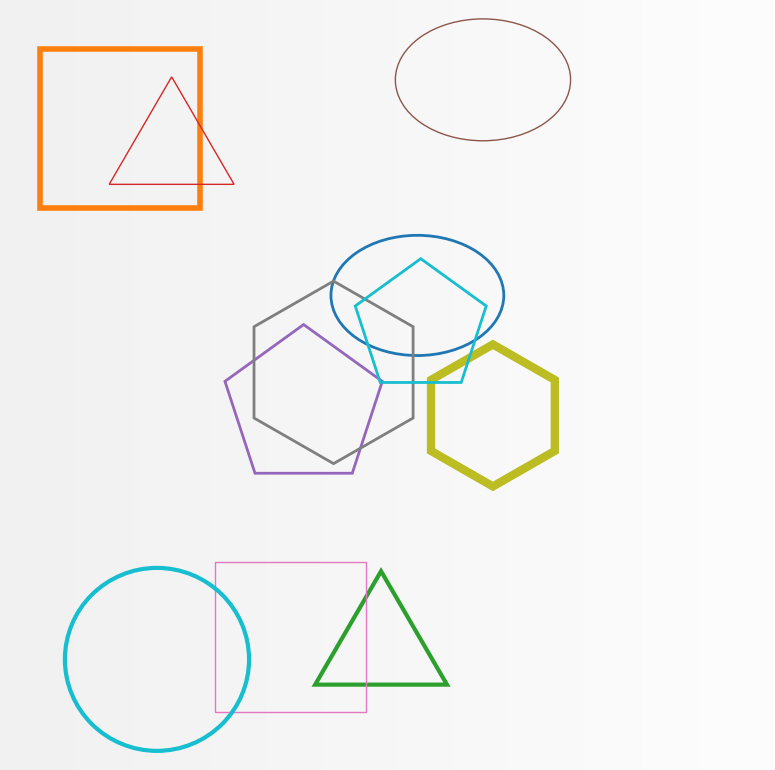[{"shape": "oval", "thickness": 1, "radius": 0.56, "center": [0.539, 0.616]}, {"shape": "square", "thickness": 2, "radius": 0.52, "center": [0.155, 0.833]}, {"shape": "triangle", "thickness": 1.5, "radius": 0.49, "center": [0.492, 0.16]}, {"shape": "triangle", "thickness": 0.5, "radius": 0.47, "center": [0.221, 0.807]}, {"shape": "pentagon", "thickness": 1, "radius": 0.53, "center": [0.392, 0.472]}, {"shape": "oval", "thickness": 0.5, "radius": 0.57, "center": [0.623, 0.896]}, {"shape": "square", "thickness": 0.5, "radius": 0.49, "center": [0.375, 0.172]}, {"shape": "hexagon", "thickness": 1, "radius": 0.59, "center": [0.43, 0.516]}, {"shape": "hexagon", "thickness": 3, "radius": 0.46, "center": [0.636, 0.46]}, {"shape": "circle", "thickness": 1.5, "radius": 0.59, "center": [0.203, 0.144]}, {"shape": "pentagon", "thickness": 1, "radius": 0.44, "center": [0.543, 0.575]}]